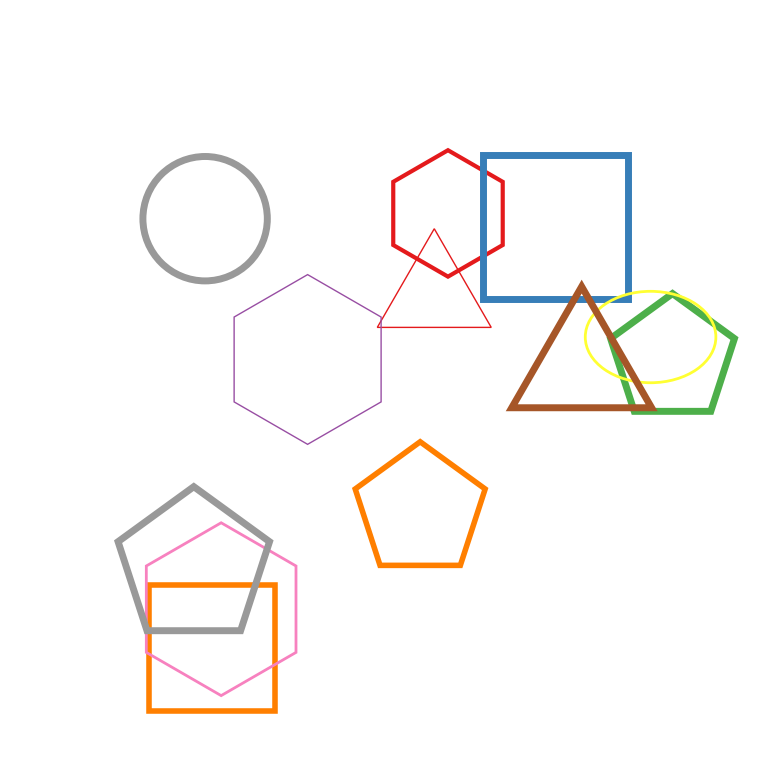[{"shape": "hexagon", "thickness": 1.5, "radius": 0.41, "center": [0.582, 0.723]}, {"shape": "triangle", "thickness": 0.5, "radius": 0.43, "center": [0.564, 0.618]}, {"shape": "square", "thickness": 2.5, "radius": 0.47, "center": [0.721, 0.705]}, {"shape": "pentagon", "thickness": 2.5, "radius": 0.42, "center": [0.873, 0.534]}, {"shape": "hexagon", "thickness": 0.5, "radius": 0.55, "center": [0.399, 0.533]}, {"shape": "pentagon", "thickness": 2, "radius": 0.44, "center": [0.546, 0.338]}, {"shape": "square", "thickness": 2, "radius": 0.41, "center": [0.275, 0.159]}, {"shape": "oval", "thickness": 1, "radius": 0.42, "center": [0.845, 0.562]}, {"shape": "triangle", "thickness": 2.5, "radius": 0.52, "center": [0.755, 0.523]}, {"shape": "hexagon", "thickness": 1, "radius": 0.56, "center": [0.287, 0.209]}, {"shape": "circle", "thickness": 2.5, "radius": 0.4, "center": [0.266, 0.716]}, {"shape": "pentagon", "thickness": 2.5, "radius": 0.52, "center": [0.252, 0.265]}]